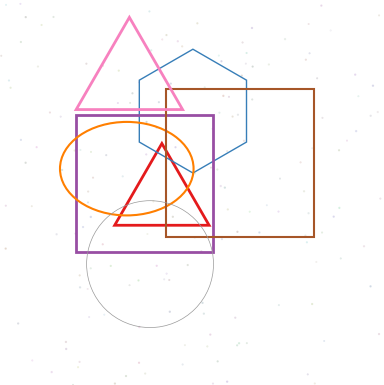[{"shape": "triangle", "thickness": 2, "radius": 0.71, "center": [0.42, 0.486]}, {"shape": "hexagon", "thickness": 1, "radius": 0.8, "center": [0.501, 0.711]}, {"shape": "square", "thickness": 2, "radius": 0.89, "center": [0.375, 0.524]}, {"shape": "oval", "thickness": 1.5, "radius": 0.87, "center": [0.329, 0.562]}, {"shape": "square", "thickness": 1.5, "radius": 0.96, "center": [0.623, 0.576]}, {"shape": "triangle", "thickness": 2, "radius": 0.8, "center": [0.336, 0.795]}, {"shape": "circle", "thickness": 0.5, "radius": 0.82, "center": [0.39, 0.314]}]